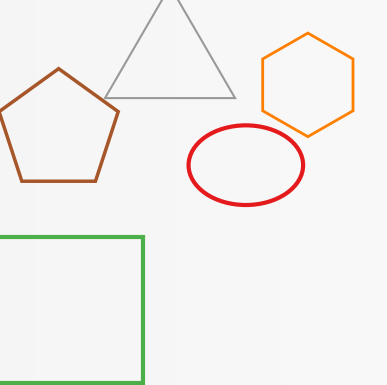[{"shape": "oval", "thickness": 3, "radius": 0.74, "center": [0.634, 0.571]}, {"shape": "square", "thickness": 3, "radius": 0.95, "center": [0.18, 0.195]}, {"shape": "hexagon", "thickness": 2, "radius": 0.67, "center": [0.794, 0.78]}, {"shape": "pentagon", "thickness": 2.5, "radius": 0.81, "center": [0.151, 0.66]}, {"shape": "triangle", "thickness": 1.5, "radius": 0.97, "center": [0.439, 0.842]}]